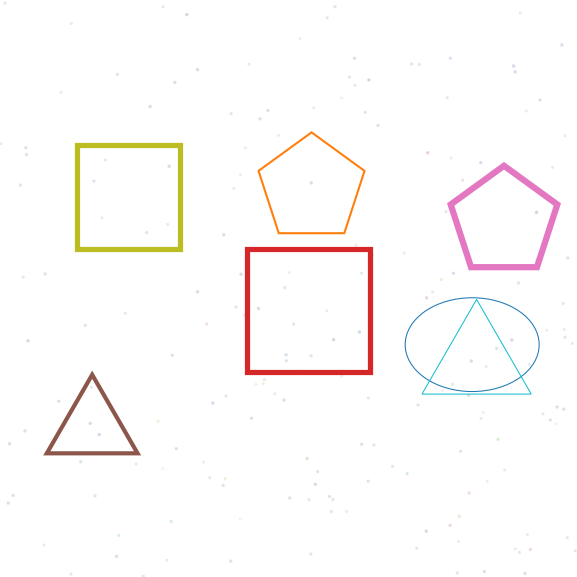[{"shape": "oval", "thickness": 0.5, "radius": 0.58, "center": [0.818, 0.402]}, {"shape": "pentagon", "thickness": 1, "radius": 0.48, "center": [0.539, 0.673]}, {"shape": "square", "thickness": 2.5, "radius": 0.53, "center": [0.535, 0.461]}, {"shape": "triangle", "thickness": 2, "radius": 0.45, "center": [0.16, 0.26]}, {"shape": "pentagon", "thickness": 3, "radius": 0.49, "center": [0.873, 0.615]}, {"shape": "square", "thickness": 2.5, "radius": 0.45, "center": [0.222, 0.658]}, {"shape": "triangle", "thickness": 0.5, "radius": 0.55, "center": [0.825, 0.371]}]